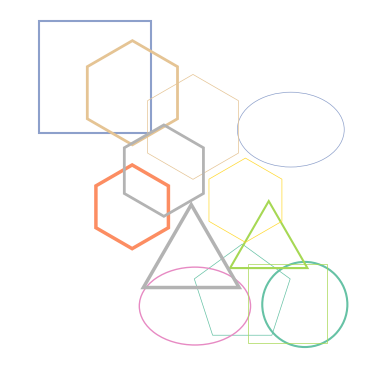[{"shape": "pentagon", "thickness": 0.5, "radius": 0.65, "center": [0.629, 0.235]}, {"shape": "circle", "thickness": 1.5, "radius": 0.55, "center": [0.792, 0.209]}, {"shape": "hexagon", "thickness": 2.5, "radius": 0.54, "center": [0.343, 0.463]}, {"shape": "oval", "thickness": 0.5, "radius": 0.69, "center": [0.755, 0.663]}, {"shape": "square", "thickness": 1.5, "radius": 0.73, "center": [0.246, 0.8]}, {"shape": "oval", "thickness": 1, "radius": 0.72, "center": [0.506, 0.205]}, {"shape": "triangle", "thickness": 1.5, "radius": 0.58, "center": [0.698, 0.362]}, {"shape": "square", "thickness": 0.5, "radius": 0.52, "center": [0.747, 0.212]}, {"shape": "hexagon", "thickness": 0.5, "radius": 0.55, "center": [0.637, 0.48]}, {"shape": "hexagon", "thickness": 2, "radius": 0.68, "center": [0.344, 0.759]}, {"shape": "hexagon", "thickness": 0.5, "radius": 0.68, "center": [0.501, 0.67]}, {"shape": "triangle", "thickness": 2.5, "radius": 0.72, "center": [0.497, 0.325]}, {"shape": "hexagon", "thickness": 2, "radius": 0.59, "center": [0.426, 0.557]}]